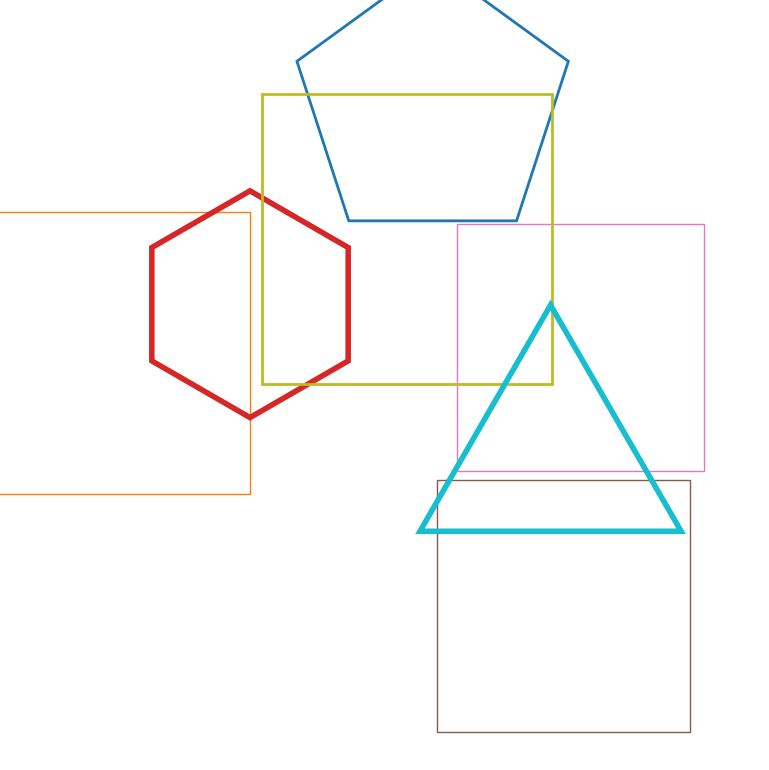[{"shape": "pentagon", "thickness": 1, "radius": 0.93, "center": [0.562, 0.863]}, {"shape": "square", "thickness": 0.5, "radius": 0.92, "center": [0.142, 0.542]}, {"shape": "hexagon", "thickness": 2, "radius": 0.74, "center": [0.325, 0.605]}, {"shape": "square", "thickness": 0.5, "radius": 0.82, "center": [0.732, 0.213]}, {"shape": "square", "thickness": 0.5, "radius": 0.8, "center": [0.754, 0.548]}, {"shape": "square", "thickness": 1, "radius": 0.94, "center": [0.529, 0.689]}, {"shape": "triangle", "thickness": 2, "radius": 0.98, "center": [0.715, 0.408]}]